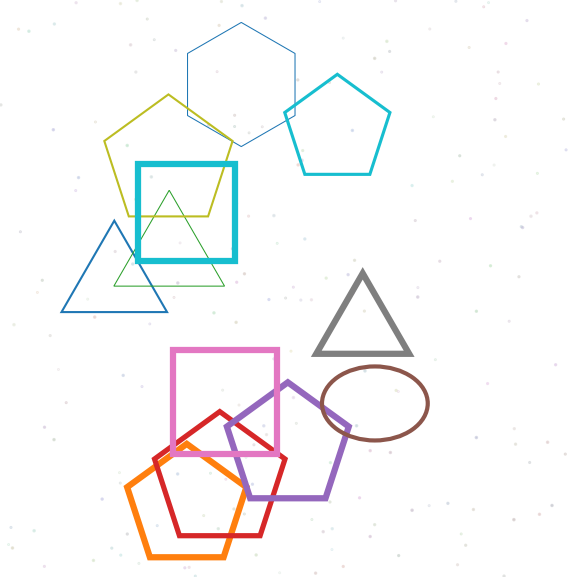[{"shape": "hexagon", "thickness": 0.5, "radius": 0.54, "center": [0.418, 0.853]}, {"shape": "triangle", "thickness": 1, "radius": 0.53, "center": [0.198, 0.511]}, {"shape": "pentagon", "thickness": 3, "radius": 0.54, "center": [0.323, 0.122]}, {"shape": "triangle", "thickness": 0.5, "radius": 0.55, "center": [0.293, 0.559]}, {"shape": "pentagon", "thickness": 2.5, "radius": 0.59, "center": [0.381, 0.168]}, {"shape": "pentagon", "thickness": 3, "radius": 0.55, "center": [0.498, 0.226]}, {"shape": "oval", "thickness": 2, "radius": 0.46, "center": [0.649, 0.301]}, {"shape": "square", "thickness": 3, "radius": 0.45, "center": [0.389, 0.303]}, {"shape": "triangle", "thickness": 3, "radius": 0.46, "center": [0.628, 0.433]}, {"shape": "pentagon", "thickness": 1, "radius": 0.58, "center": [0.292, 0.719]}, {"shape": "square", "thickness": 3, "radius": 0.42, "center": [0.323, 0.632]}, {"shape": "pentagon", "thickness": 1.5, "radius": 0.48, "center": [0.584, 0.775]}]